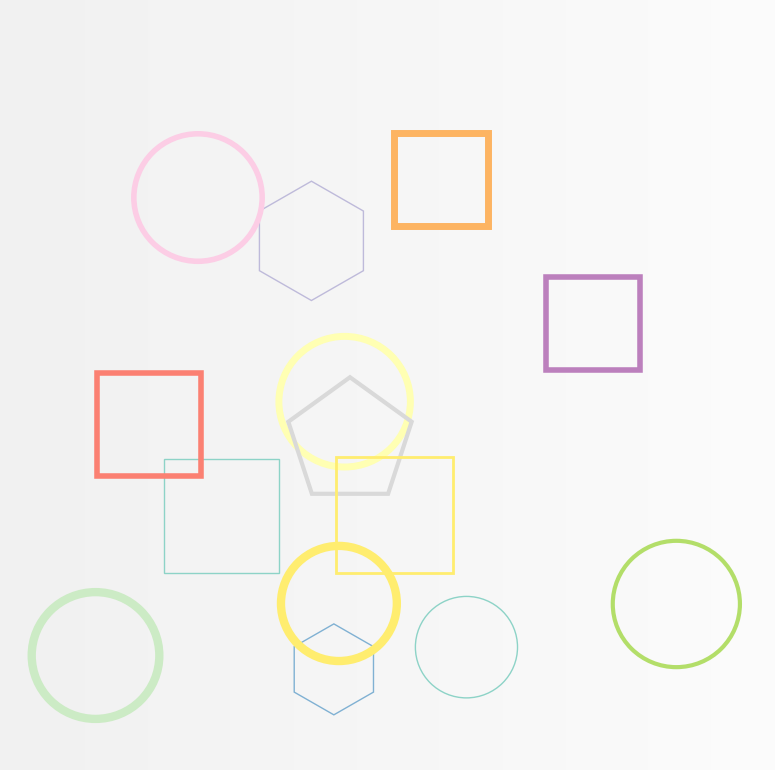[{"shape": "circle", "thickness": 0.5, "radius": 0.33, "center": [0.602, 0.16]}, {"shape": "square", "thickness": 0.5, "radius": 0.37, "center": [0.286, 0.33]}, {"shape": "circle", "thickness": 2.5, "radius": 0.42, "center": [0.445, 0.478]}, {"shape": "hexagon", "thickness": 0.5, "radius": 0.39, "center": [0.402, 0.687]}, {"shape": "square", "thickness": 2, "radius": 0.33, "center": [0.192, 0.449]}, {"shape": "hexagon", "thickness": 0.5, "radius": 0.3, "center": [0.431, 0.131]}, {"shape": "square", "thickness": 2.5, "radius": 0.3, "center": [0.569, 0.766]}, {"shape": "circle", "thickness": 1.5, "radius": 0.41, "center": [0.873, 0.216]}, {"shape": "circle", "thickness": 2, "radius": 0.41, "center": [0.255, 0.743]}, {"shape": "pentagon", "thickness": 1.5, "radius": 0.42, "center": [0.452, 0.426]}, {"shape": "square", "thickness": 2, "radius": 0.3, "center": [0.765, 0.58]}, {"shape": "circle", "thickness": 3, "radius": 0.41, "center": [0.123, 0.149]}, {"shape": "square", "thickness": 1, "radius": 0.38, "center": [0.509, 0.331]}, {"shape": "circle", "thickness": 3, "radius": 0.37, "center": [0.437, 0.216]}]